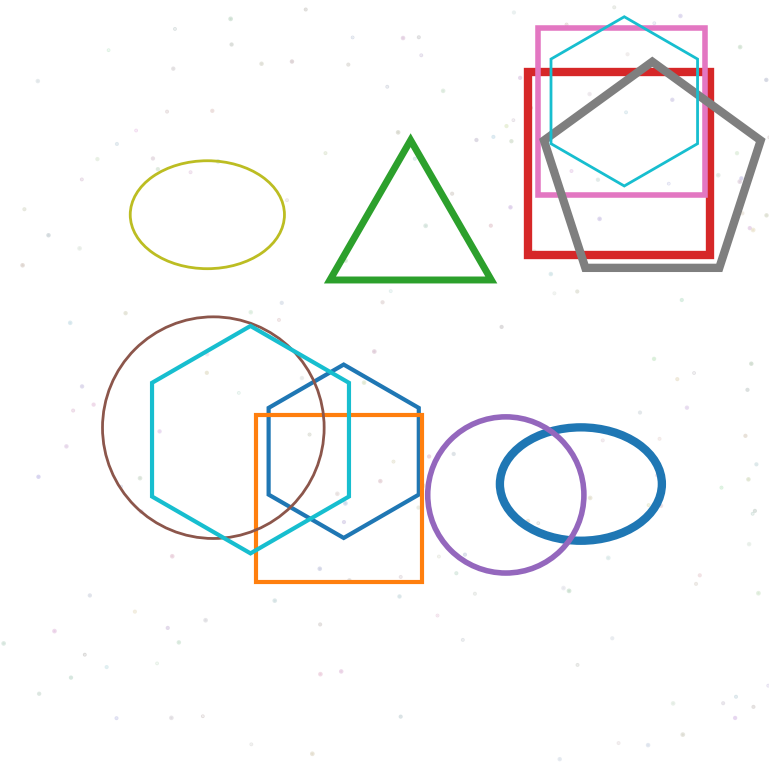[{"shape": "oval", "thickness": 3, "radius": 0.53, "center": [0.754, 0.371]}, {"shape": "hexagon", "thickness": 1.5, "radius": 0.56, "center": [0.446, 0.414]}, {"shape": "square", "thickness": 1.5, "radius": 0.54, "center": [0.44, 0.353]}, {"shape": "triangle", "thickness": 2.5, "radius": 0.61, "center": [0.533, 0.697]}, {"shape": "square", "thickness": 3, "radius": 0.59, "center": [0.804, 0.788]}, {"shape": "circle", "thickness": 2, "radius": 0.51, "center": [0.657, 0.357]}, {"shape": "circle", "thickness": 1, "radius": 0.72, "center": [0.277, 0.445]}, {"shape": "square", "thickness": 2, "radius": 0.54, "center": [0.807, 0.855]}, {"shape": "pentagon", "thickness": 3, "radius": 0.74, "center": [0.847, 0.772]}, {"shape": "oval", "thickness": 1, "radius": 0.5, "center": [0.269, 0.721]}, {"shape": "hexagon", "thickness": 1, "radius": 0.55, "center": [0.811, 0.868]}, {"shape": "hexagon", "thickness": 1.5, "radius": 0.74, "center": [0.325, 0.429]}]